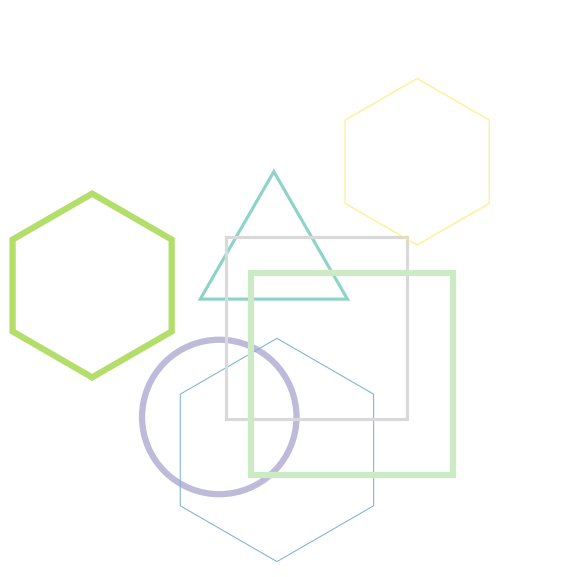[{"shape": "triangle", "thickness": 1.5, "radius": 0.74, "center": [0.474, 0.555]}, {"shape": "circle", "thickness": 3, "radius": 0.67, "center": [0.38, 0.277]}, {"shape": "hexagon", "thickness": 0.5, "radius": 0.97, "center": [0.48, 0.22]}, {"shape": "hexagon", "thickness": 3, "radius": 0.8, "center": [0.16, 0.505]}, {"shape": "square", "thickness": 1.5, "radius": 0.79, "center": [0.548, 0.431]}, {"shape": "square", "thickness": 3, "radius": 0.87, "center": [0.61, 0.352]}, {"shape": "hexagon", "thickness": 0.5, "radius": 0.72, "center": [0.722, 0.719]}]